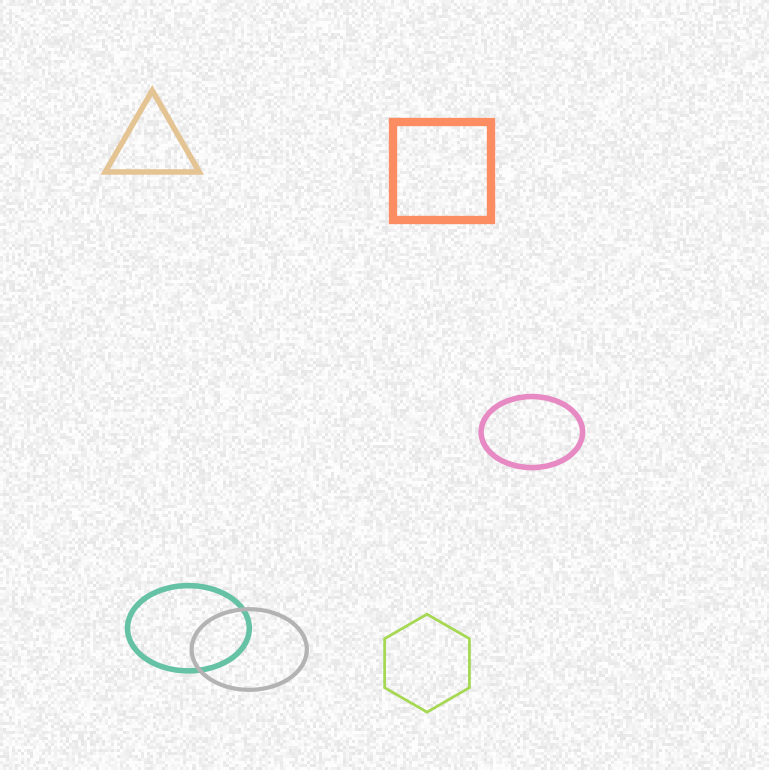[{"shape": "oval", "thickness": 2, "radius": 0.4, "center": [0.245, 0.184]}, {"shape": "square", "thickness": 3, "radius": 0.32, "center": [0.574, 0.778]}, {"shape": "oval", "thickness": 2, "radius": 0.33, "center": [0.691, 0.439]}, {"shape": "hexagon", "thickness": 1, "radius": 0.32, "center": [0.555, 0.139]}, {"shape": "triangle", "thickness": 2, "radius": 0.35, "center": [0.198, 0.812]}, {"shape": "oval", "thickness": 1.5, "radius": 0.37, "center": [0.324, 0.156]}]